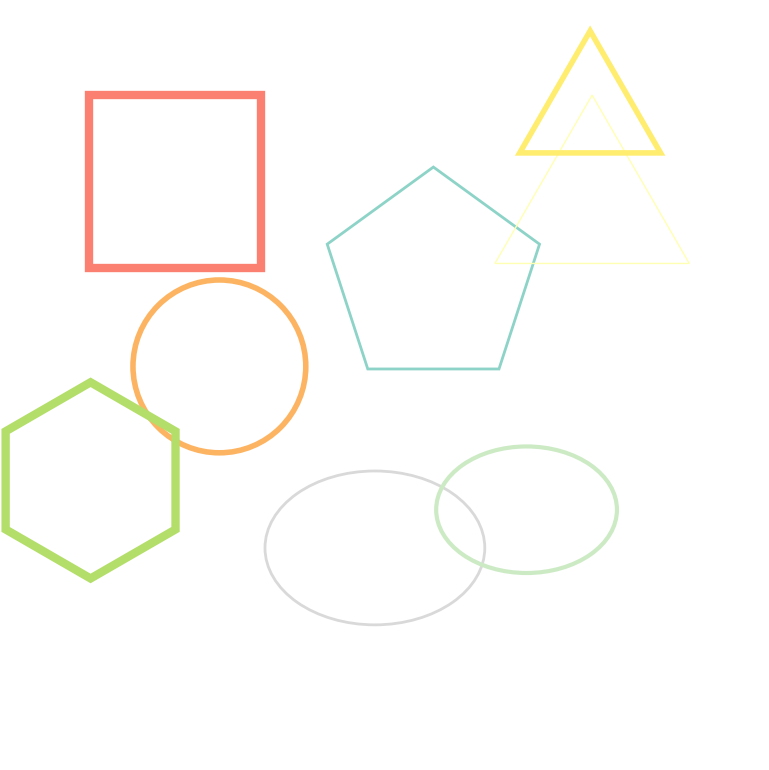[{"shape": "pentagon", "thickness": 1, "radius": 0.72, "center": [0.563, 0.638]}, {"shape": "triangle", "thickness": 0.5, "radius": 0.73, "center": [0.769, 0.731]}, {"shape": "square", "thickness": 3, "radius": 0.56, "center": [0.227, 0.764]}, {"shape": "circle", "thickness": 2, "radius": 0.56, "center": [0.285, 0.524]}, {"shape": "hexagon", "thickness": 3, "radius": 0.64, "center": [0.118, 0.376]}, {"shape": "oval", "thickness": 1, "radius": 0.71, "center": [0.487, 0.288]}, {"shape": "oval", "thickness": 1.5, "radius": 0.59, "center": [0.684, 0.338]}, {"shape": "triangle", "thickness": 2, "radius": 0.53, "center": [0.766, 0.854]}]